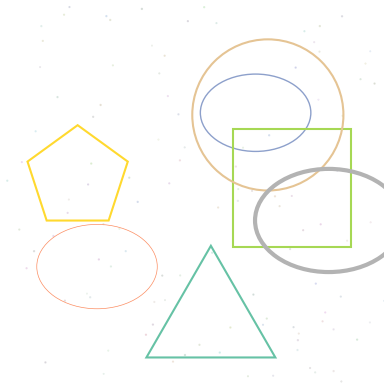[{"shape": "triangle", "thickness": 1.5, "radius": 0.97, "center": [0.548, 0.168]}, {"shape": "oval", "thickness": 0.5, "radius": 0.78, "center": [0.252, 0.308]}, {"shape": "oval", "thickness": 1, "radius": 0.72, "center": [0.664, 0.707]}, {"shape": "square", "thickness": 1.5, "radius": 0.77, "center": [0.759, 0.511]}, {"shape": "pentagon", "thickness": 1.5, "radius": 0.68, "center": [0.202, 0.538]}, {"shape": "circle", "thickness": 1.5, "radius": 0.98, "center": [0.696, 0.701]}, {"shape": "oval", "thickness": 3, "radius": 0.96, "center": [0.854, 0.427]}]